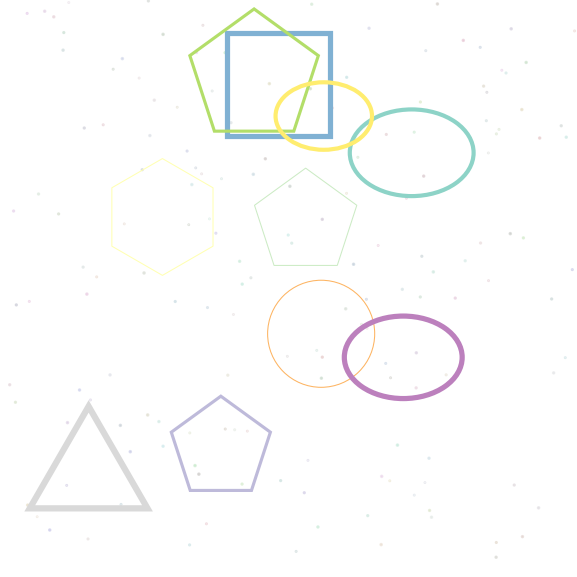[{"shape": "oval", "thickness": 2, "radius": 0.54, "center": [0.713, 0.735]}, {"shape": "hexagon", "thickness": 0.5, "radius": 0.51, "center": [0.281, 0.623]}, {"shape": "pentagon", "thickness": 1.5, "radius": 0.45, "center": [0.382, 0.223]}, {"shape": "square", "thickness": 2.5, "radius": 0.45, "center": [0.483, 0.853]}, {"shape": "circle", "thickness": 0.5, "radius": 0.46, "center": [0.556, 0.421]}, {"shape": "pentagon", "thickness": 1.5, "radius": 0.58, "center": [0.44, 0.867]}, {"shape": "triangle", "thickness": 3, "radius": 0.59, "center": [0.153, 0.178]}, {"shape": "oval", "thickness": 2.5, "radius": 0.51, "center": [0.698, 0.38]}, {"shape": "pentagon", "thickness": 0.5, "radius": 0.47, "center": [0.529, 0.615]}, {"shape": "oval", "thickness": 2, "radius": 0.42, "center": [0.561, 0.798]}]